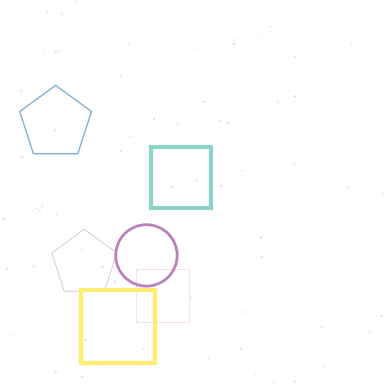[{"shape": "square", "thickness": 3, "radius": 0.39, "center": [0.47, 0.539]}, {"shape": "pentagon", "thickness": 0.5, "radius": 0.44, "center": [0.219, 0.316]}, {"shape": "pentagon", "thickness": 1, "radius": 0.49, "center": [0.144, 0.68]}, {"shape": "square", "thickness": 0.5, "radius": 0.34, "center": [0.422, 0.234]}, {"shape": "circle", "thickness": 2, "radius": 0.4, "center": [0.38, 0.337]}, {"shape": "square", "thickness": 3, "radius": 0.48, "center": [0.307, 0.153]}]